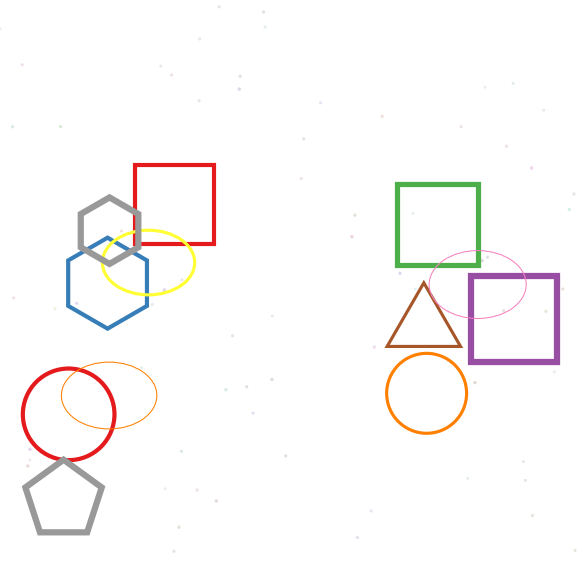[{"shape": "square", "thickness": 2, "radius": 0.34, "center": [0.302, 0.645]}, {"shape": "circle", "thickness": 2, "radius": 0.4, "center": [0.119, 0.282]}, {"shape": "hexagon", "thickness": 2, "radius": 0.39, "center": [0.186, 0.509]}, {"shape": "square", "thickness": 2.5, "radius": 0.35, "center": [0.757, 0.611]}, {"shape": "square", "thickness": 3, "radius": 0.37, "center": [0.89, 0.447]}, {"shape": "oval", "thickness": 0.5, "radius": 0.41, "center": [0.189, 0.314]}, {"shape": "circle", "thickness": 1.5, "radius": 0.35, "center": [0.739, 0.318]}, {"shape": "oval", "thickness": 1.5, "radius": 0.4, "center": [0.257, 0.545]}, {"shape": "triangle", "thickness": 1.5, "radius": 0.37, "center": [0.734, 0.436]}, {"shape": "oval", "thickness": 0.5, "radius": 0.42, "center": [0.827, 0.506]}, {"shape": "pentagon", "thickness": 3, "radius": 0.35, "center": [0.11, 0.134]}, {"shape": "hexagon", "thickness": 3, "radius": 0.29, "center": [0.19, 0.6]}]